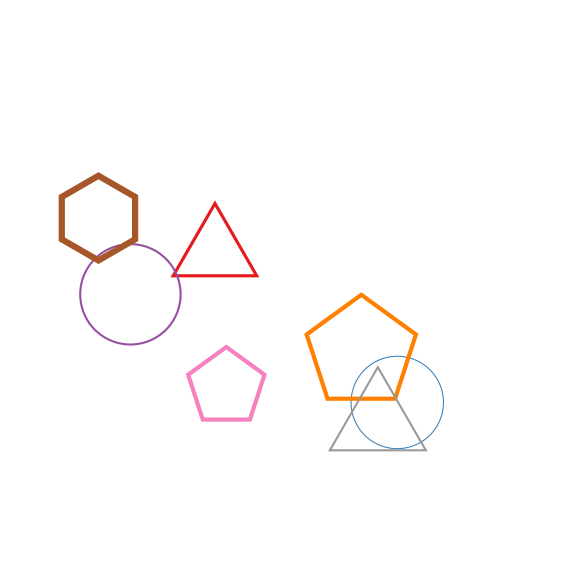[{"shape": "triangle", "thickness": 1.5, "radius": 0.42, "center": [0.372, 0.563]}, {"shape": "circle", "thickness": 0.5, "radius": 0.4, "center": [0.688, 0.302]}, {"shape": "circle", "thickness": 1, "radius": 0.43, "center": [0.226, 0.489]}, {"shape": "pentagon", "thickness": 2, "radius": 0.5, "center": [0.626, 0.389]}, {"shape": "hexagon", "thickness": 3, "radius": 0.37, "center": [0.17, 0.621]}, {"shape": "pentagon", "thickness": 2, "radius": 0.35, "center": [0.392, 0.329]}, {"shape": "triangle", "thickness": 1, "radius": 0.48, "center": [0.654, 0.267]}]